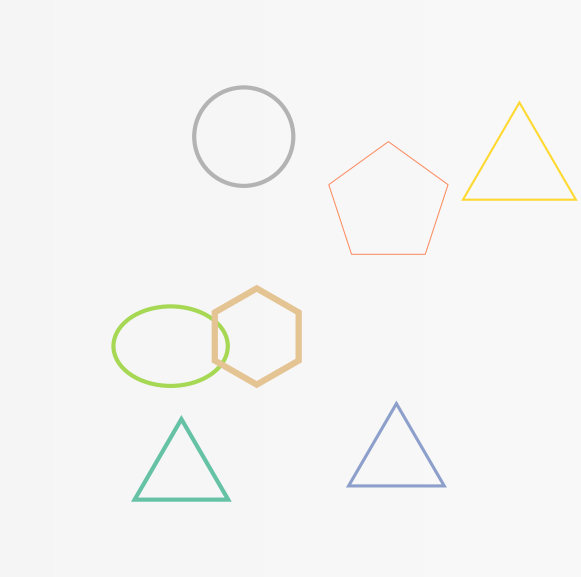[{"shape": "triangle", "thickness": 2, "radius": 0.46, "center": [0.312, 0.18]}, {"shape": "pentagon", "thickness": 0.5, "radius": 0.54, "center": [0.668, 0.646]}, {"shape": "triangle", "thickness": 1.5, "radius": 0.48, "center": [0.682, 0.205]}, {"shape": "oval", "thickness": 2, "radius": 0.49, "center": [0.294, 0.4]}, {"shape": "triangle", "thickness": 1, "radius": 0.56, "center": [0.894, 0.709]}, {"shape": "hexagon", "thickness": 3, "radius": 0.42, "center": [0.442, 0.416]}, {"shape": "circle", "thickness": 2, "radius": 0.43, "center": [0.419, 0.763]}]